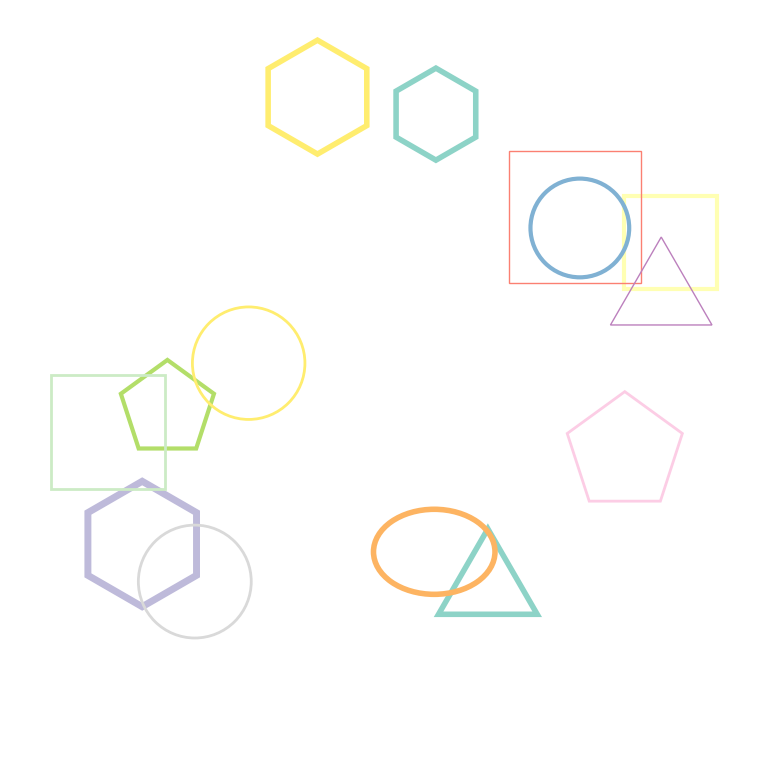[{"shape": "hexagon", "thickness": 2, "radius": 0.3, "center": [0.566, 0.852]}, {"shape": "triangle", "thickness": 2, "radius": 0.37, "center": [0.634, 0.239]}, {"shape": "square", "thickness": 1.5, "radius": 0.3, "center": [0.871, 0.685]}, {"shape": "hexagon", "thickness": 2.5, "radius": 0.41, "center": [0.185, 0.294]}, {"shape": "square", "thickness": 0.5, "radius": 0.43, "center": [0.747, 0.718]}, {"shape": "circle", "thickness": 1.5, "radius": 0.32, "center": [0.753, 0.704]}, {"shape": "oval", "thickness": 2, "radius": 0.39, "center": [0.564, 0.283]}, {"shape": "pentagon", "thickness": 1.5, "radius": 0.32, "center": [0.217, 0.469]}, {"shape": "pentagon", "thickness": 1, "radius": 0.39, "center": [0.811, 0.413]}, {"shape": "circle", "thickness": 1, "radius": 0.37, "center": [0.253, 0.245]}, {"shape": "triangle", "thickness": 0.5, "radius": 0.38, "center": [0.859, 0.616]}, {"shape": "square", "thickness": 1, "radius": 0.37, "center": [0.14, 0.439]}, {"shape": "circle", "thickness": 1, "radius": 0.37, "center": [0.323, 0.528]}, {"shape": "hexagon", "thickness": 2, "radius": 0.37, "center": [0.412, 0.874]}]